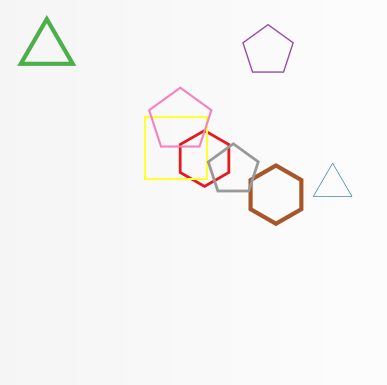[{"shape": "hexagon", "thickness": 2, "radius": 0.36, "center": [0.528, 0.588]}, {"shape": "triangle", "thickness": 0.5, "radius": 0.29, "center": [0.858, 0.518]}, {"shape": "triangle", "thickness": 3, "radius": 0.39, "center": [0.121, 0.873]}, {"shape": "pentagon", "thickness": 1, "radius": 0.34, "center": [0.692, 0.868]}, {"shape": "square", "thickness": 1.5, "radius": 0.4, "center": [0.455, 0.616]}, {"shape": "hexagon", "thickness": 3, "radius": 0.38, "center": [0.712, 0.495]}, {"shape": "pentagon", "thickness": 1.5, "radius": 0.42, "center": [0.465, 0.688]}, {"shape": "pentagon", "thickness": 2, "radius": 0.34, "center": [0.602, 0.559]}]